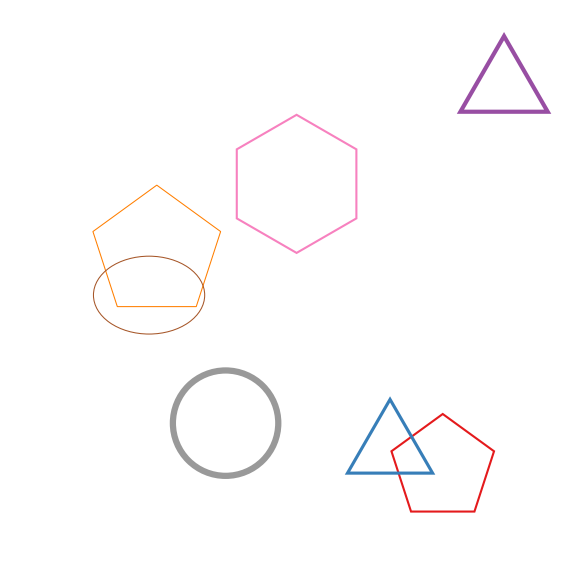[{"shape": "pentagon", "thickness": 1, "radius": 0.47, "center": [0.767, 0.189]}, {"shape": "triangle", "thickness": 1.5, "radius": 0.43, "center": [0.675, 0.222]}, {"shape": "triangle", "thickness": 2, "radius": 0.44, "center": [0.873, 0.849]}, {"shape": "pentagon", "thickness": 0.5, "radius": 0.58, "center": [0.271, 0.562]}, {"shape": "oval", "thickness": 0.5, "radius": 0.48, "center": [0.258, 0.488]}, {"shape": "hexagon", "thickness": 1, "radius": 0.6, "center": [0.514, 0.681]}, {"shape": "circle", "thickness": 3, "radius": 0.46, "center": [0.391, 0.266]}]